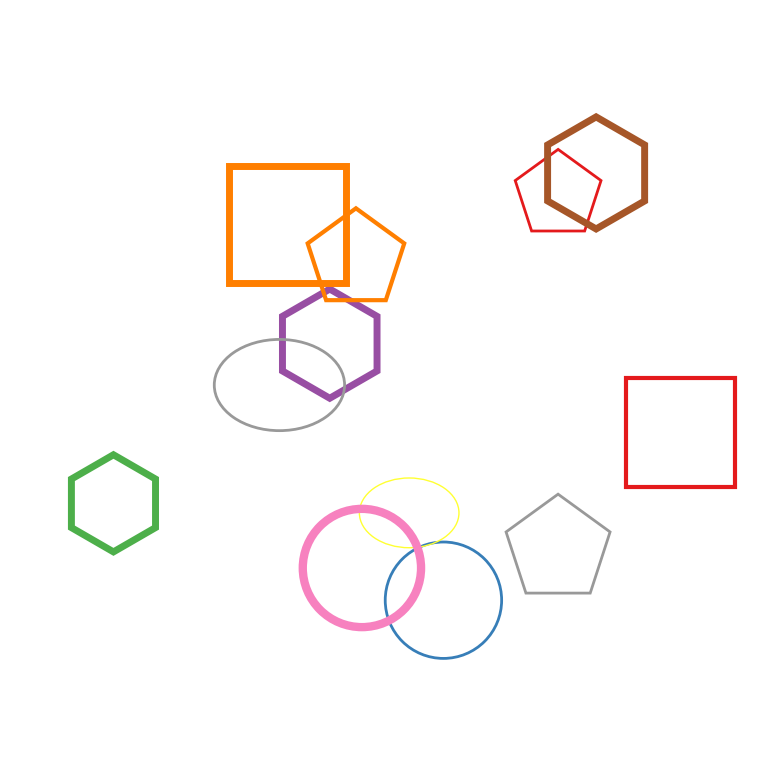[{"shape": "pentagon", "thickness": 1, "radius": 0.29, "center": [0.725, 0.747]}, {"shape": "square", "thickness": 1.5, "radius": 0.35, "center": [0.884, 0.438]}, {"shape": "circle", "thickness": 1, "radius": 0.38, "center": [0.576, 0.221]}, {"shape": "hexagon", "thickness": 2.5, "radius": 0.32, "center": [0.147, 0.346]}, {"shape": "hexagon", "thickness": 2.5, "radius": 0.35, "center": [0.428, 0.554]}, {"shape": "square", "thickness": 2.5, "radius": 0.38, "center": [0.373, 0.709]}, {"shape": "pentagon", "thickness": 1.5, "radius": 0.33, "center": [0.462, 0.664]}, {"shape": "oval", "thickness": 0.5, "radius": 0.32, "center": [0.531, 0.334]}, {"shape": "hexagon", "thickness": 2.5, "radius": 0.36, "center": [0.774, 0.775]}, {"shape": "circle", "thickness": 3, "radius": 0.38, "center": [0.47, 0.262]}, {"shape": "pentagon", "thickness": 1, "radius": 0.36, "center": [0.725, 0.287]}, {"shape": "oval", "thickness": 1, "radius": 0.42, "center": [0.363, 0.5]}]